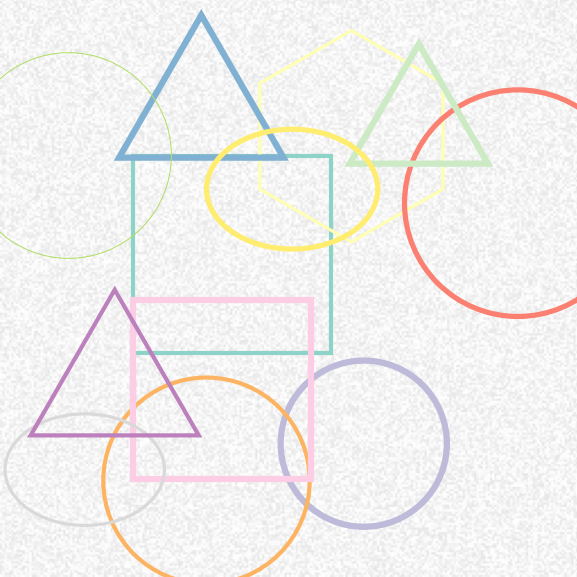[{"shape": "square", "thickness": 2, "radius": 0.86, "center": [0.401, 0.558]}, {"shape": "hexagon", "thickness": 1.5, "radius": 0.92, "center": [0.608, 0.763]}, {"shape": "circle", "thickness": 3, "radius": 0.72, "center": [0.63, 0.231]}, {"shape": "circle", "thickness": 2.5, "radius": 0.98, "center": [0.897, 0.647]}, {"shape": "triangle", "thickness": 3, "radius": 0.82, "center": [0.349, 0.808]}, {"shape": "circle", "thickness": 2, "radius": 0.89, "center": [0.358, 0.167]}, {"shape": "circle", "thickness": 0.5, "radius": 0.89, "center": [0.119, 0.73]}, {"shape": "square", "thickness": 3, "radius": 0.77, "center": [0.384, 0.325]}, {"shape": "oval", "thickness": 1.5, "radius": 0.69, "center": [0.147, 0.186]}, {"shape": "triangle", "thickness": 2, "radius": 0.84, "center": [0.199, 0.329]}, {"shape": "triangle", "thickness": 3, "radius": 0.69, "center": [0.725, 0.785]}, {"shape": "oval", "thickness": 2.5, "radius": 0.74, "center": [0.506, 0.672]}]